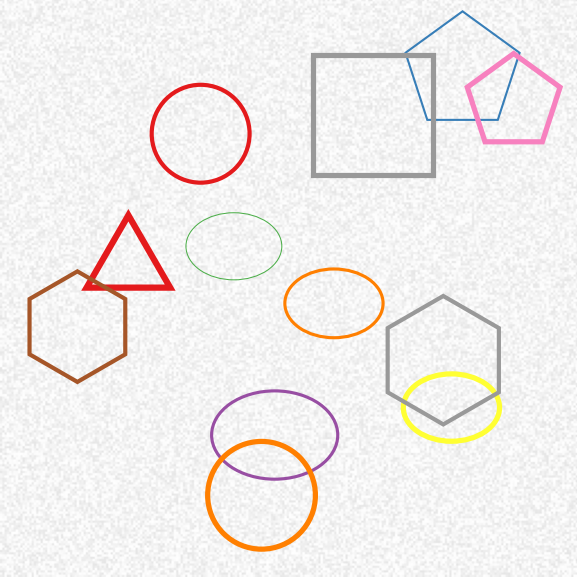[{"shape": "triangle", "thickness": 3, "radius": 0.42, "center": [0.222, 0.543]}, {"shape": "circle", "thickness": 2, "radius": 0.42, "center": [0.347, 0.768]}, {"shape": "pentagon", "thickness": 1, "radius": 0.52, "center": [0.801, 0.876]}, {"shape": "oval", "thickness": 0.5, "radius": 0.41, "center": [0.405, 0.573]}, {"shape": "oval", "thickness": 1.5, "radius": 0.55, "center": [0.476, 0.246]}, {"shape": "oval", "thickness": 1.5, "radius": 0.43, "center": [0.578, 0.474]}, {"shape": "circle", "thickness": 2.5, "radius": 0.47, "center": [0.453, 0.141]}, {"shape": "oval", "thickness": 2.5, "radius": 0.42, "center": [0.782, 0.293]}, {"shape": "hexagon", "thickness": 2, "radius": 0.48, "center": [0.134, 0.434]}, {"shape": "pentagon", "thickness": 2.5, "radius": 0.42, "center": [0.889, 0.822]}, {"shape": "hexagon", "thickness": 2, "radius": 0.56, "center": [0.768, 0.375]}, {"shape": "square", "thickness": 2.5, "radius": 0.52, "center": [0.646, 0.8]}]